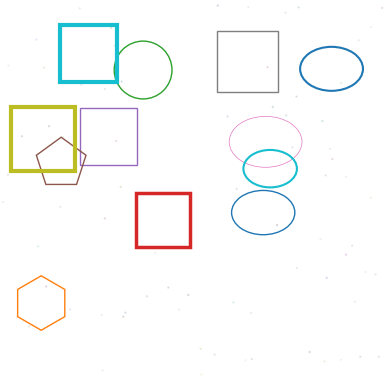[{"shape": "oval", "thickness": 1, "radius": 0.41, "center": [0.684, 0.448]}, {"shape": "oval", "thickness": 1.5, "radius": 0.41, "center": [0.861, 0.821]}, {"shape": "hexagon", "thickness": 1, "radius": 0.35, "center": [0.107, 0.213]}, {"shape": "circle", "thickness": 1, "radius": 0.38, "center": [0.372, 0.818]}, {"shape": "square", "thickness": 2.5, "radius": 0.35, "center": [0.424, 0.428]}, {"shape": "square", "thickness": 1, "radius": 0.37, "center": [0.281, 0.646]}, {"shape": "pentagon", "thickness": 1, "radius": 0.34, "center": [0.159, 0.576]}, {"shape": "oval", "thickness": 0.5, "radius": 0.47, "center": [0.69, 0.632]}, {"shape": "square", "thickness": 1, "radius": 0.4, "center": [0.643, 0.84]}, {"shape": "square", "thickness": 3, "radius": 0.42, "center": [0.112, 0.639]}, {"shape": "square", "thickness": 3, "radius": 0.37, "center": [0.229, 0.861]}, {"shape": "oval", "thickness": 1.5, "radius": 0.35, "center": [0.702, 0.562]}]